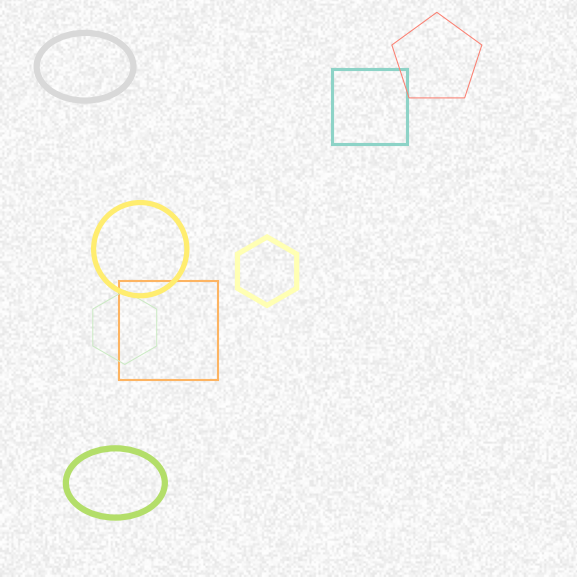[{"shape": "square", "thickness": 1.5, "radius": 0.33, "center": [0.64, 0.815]}, {"shape": "hexagon", "thickness": 2.5, "radius": 0.3, "center": [0.462, 0.53]}, {"shape": "pentagon", "thickness": 0.5, "radius": 0.41, "center": [0.756, 0.896]}, {"shape": "square", "thickness": 1, "radius": 0.43, "center": [0.291, 0.427]}, {"shape": "oval", "thickness": 3, "radius": 0.43, "center": [0.2, 0.163]}, {"shape": "oval", "thickness": 3, "radius": 0.42, "center": [0.147, 0.884]}, {"shape": "hexagon", "thickness": 0.5, "radius": 0.32, "center": [0.216, 0.432]}, {"shape": "circle", "thickness": 2.5, "radius": 0.4, "center": [0.243, 0.568]}]